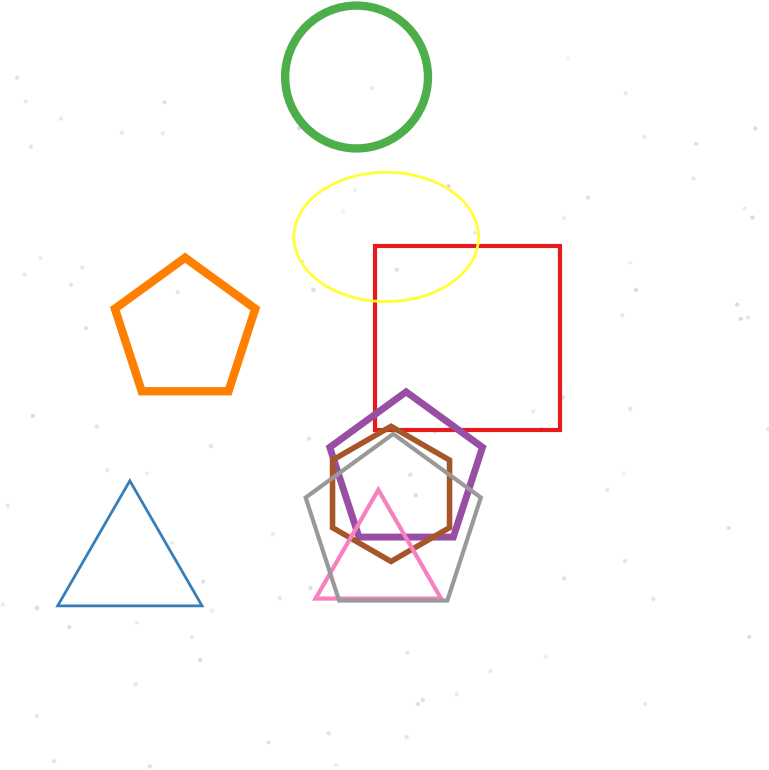[{"shape": "square", "thickness": 1.5, "radius": 0.6, "center": [0.607, 0.561]}, {"shape": "triangle", "thickness": 1, "radius": 0.54, "center": [0.169, 0.267]}, {"shape": "circle", "thickness": 3, "radius": 0.46, "center": [0.463, 0.9]}, {"shape": "pentagon", "thickness": 2.5, "radius": 0.52, "center": [0.527, 0.387]}, {"shape": "pentagon", "thickness": 3, "radius": 0.48, "center": [0.24, 0.569]}, {"shape": "oval", "thickness": 1, "radius": 0.6, "center": [0.502, 0.692]}, {"shape": "hexagon", "thickness": 2, "radius": 0.44, "center": [0.508, 0.359]}, {"shape": "triangle", "thickness": 1.5, "radius": 0.47, "center": [0.491, 0.27]}, {"shape": "pentagon", "thickness": 1.5, "radius": 0.6, "center": [0.511, 0.317]}]